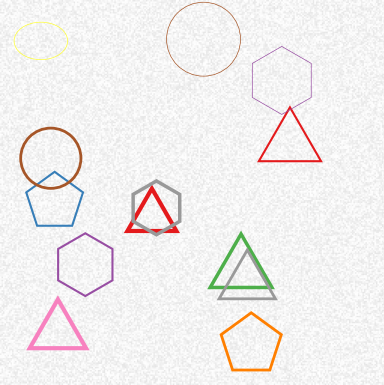[{"shape": "triangle", "thickness": 1.5, "radius": 0.47, "center": [0.753, 0.628]}, {"shape": "triangle", "thickness": 3, "radius": 0.37, "center": [0.395, 0.437]}, {"shape": "pentagon", "thickness": 1.5, "radius": 0.39, "center": [0.142, 0.476]}, {"shape": "triangle", "thickness": 2.5, "radius": 0.46, "center": [0.626, 0.3]}, {"shape": "hexagon", "thickness": 0.5, "radius": 0.44, "center": [0.732, 0.791]}, {"shape": "hexagon", "thickness": 1.5, "radius": 0.41, "center": [0.222, 0.313]}, {"shape": "pentagon", "thickness": 2, "radius": 0.41, "center": [0.653, 0.105]}, {"shape": "oval", "thickness": 0.5, "radius": 0.35, "center": [0.106, 0.894]}, {"shape": "circle", "thickness": 0.5, "radius": 0.48, "center": [0.529, 0.898]}, {"shape": "circle", "thickness": 2, "radius": 0.39, "center": [0.132, 0.589]}, {"shape": "triangle", "thickness": 3, "radius": 0.42, "center": [0.15, 0.138]}, {"shape": "triangle", "thickness": 2, "radius": 0.42, "center": [0.642, 0.266]}, {"shape": "hexagon", "thickness": 2.5, "radius": 0.35, "center": [0.406, 0.46]}]